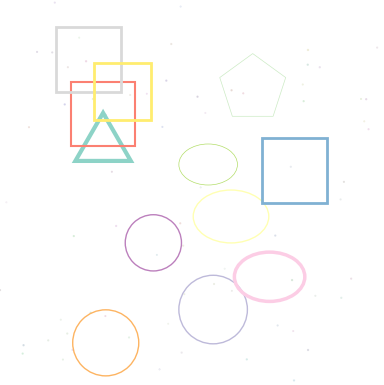[{"shape": "triangle", "thickness": 3, "radius": 0.42, "center": [0.268, 0.624]}, {"shape": "oval", "thickness": 1, "radius": 0.49, "center": [0.6, 0.438]}, {"shape": "circle", "thickness": 1, "radius": 0.45, "center": [0.554, 0.196]}, {"shape": "square", "thickness": 1.5, "radius": 0.41, "center": [0.267, 0.703]}, {"shape": "square", "thickness": 2, "radius": 0.42, "center": [0.764, 0.558]}, {"shape": "circle", "thickness": 1, "radius": 0.43, "center": [0.275, 0.11]}, {"shape": "oval", "thickness": 0.5, "radius": 0.38, "center": [0.541, 0.573]}, {"shape": "oval", "thickness": 2.5, "radius": 0.46, "center": [0.7, 0.281]}, {"shape": "square", "thickness": 2, "radius": 0.42, "center": [0.23, 0.845]}, {"shape": "circle", "thickness": 1, "radius": 0.37, "center": [0.398, 0.369]}, {"shape": "pentagon", "thickness": 0.5, "radius": 0.45, "center": [0.656, 0.771]}, {"shape": "square", "thickness": 2, "radius": 0.37, "center": [0.318, 0.762]}]